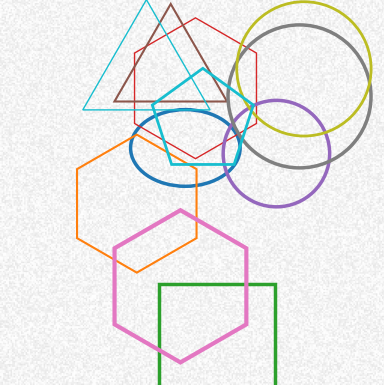[{"shape": "oval", "thickness": 2.5, "radius": 0.71, "center": [0.481, 0.616]}, {"shape": "hexagon", "thickness": 1.5, "radius": 0.9, "center": [0.355, 0.471]}, {"shape": "square", "thickness": 2.5, "radius": 0.75, "center": [0.564, 0.112]}, {"shape": "hexagon", "thickness": 1, "radius": 0.91, "center": [0.508, 0.771]}, {"shape": "circle", "thickness": 2.5, "radius": 0.69, "center": [0.718, 0.601]}, {"shape": "triangle", "thickness": 1.5, "radius": 0.84, "center": [0.443, 0.821]}, {"shape": "hexagon", "thickness": 3, "radius": 0.99, "center": [0.469, 0.256]}, {"shape": "circle", "thickness": 2.5, "radius": 0.93, "center": [0.778, 0.75]}, {"shape": "circle", "thickness": 2, "radius": 0.87, "center": [0.789, 0.821]}, {"shape": "triangle", "thickness": 1, "radius": 0.95, "center": [0.38, 0.81]}, {"shape": "pentagon", "thickness": 2, "radius": 0.69, "center": [0.527, 0.684]}]